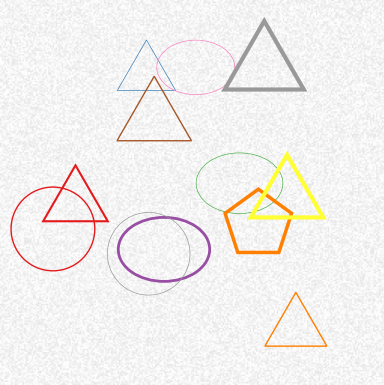[{"shape": "triangle", "thickness": 1.5, "radius": 0.48, "center": [0.196, 0.474]}, {"shape": "circle", "thickness": 1, "radius": 0.54, "center": [0.137, 0.405]}, {"shape": "triangle", "thickness": 0.5, "radius": 0.44, "center": [0.38, 0.809]}, {"shape": "oval", "thickness": 0.5, "radius": 0.56, "center": [0.622, 0.524]}, {"shape": "oval", "thickness": 2, "radius": 0.59, "center": [0.426, 0.352]}, {"shape": "triangle", "thickness": 1, "radius": 0.47, "center": [0.769, 0.147]}, {"shape": "pentagon", "thickness": 2.5, "radius": 0.45, "center": [0.671, 0.418]}, {"shape": "triangle", "thickness": 3, "radius": 0.54, "center": [0.746, 0.49]}, {"shape": "triangle", "thickness": 1, "radius": 0.56, "center": [0.401, 0.69]}, {"shape": "oval", "thickness": 0.5, "radius": 0.51, "center": [0.508, 0.825]}, {"shape": "circle", "thickness": 0.5, "radius": 0.54, "center": [0.386, 0.341]}, {"shape": "triangle", "thickness": 3, "radius": 0.59, "center": [0.686, 0.827]}]